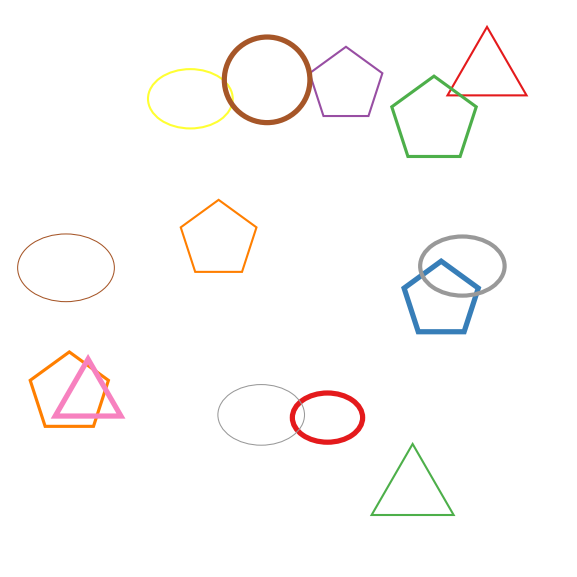[{"shape": "triangle", "thickness": 1, "radius": 0.4, "center": [0.843, 0.874]}, {"shape": "oval", "thickness": 2.5, "radius": 0.3, "center": [0.567, 0.276]}, {"shape": "pentagon", "thickness": 2.5, "radius": 0.34, "center": [0.764, 0.479]}, {"shape": "triangle", "thickness": 1, "radius": 0.41, "center": [0.715, 0.148]}, {"shape": "pentagon", "thickness": 1.5, "radius": 0.38, "center": [0.752, 0.79]}, {"shape": "pentagon", "thickness": 1, "radius": 0.33, "center": [0.599, 0.852]}, {"shape": "pentagon", "thickness": 1.5, "radius": 0.36, "center": [0.12, 0.318]}, {"shape": "pentagon", "thickness": 1, "radius": 0.34, "center": [0.379, 0.584]}, {"shape": "oval", "thickness": 1, "radius": 0.37, "center": [0.33, 0.828]}, {"shape": "oval", "thickness": 0.5, "radius": 0.42, "center": [0.114, 0.535]}, {"shape": "circle", "thickness": 2.5, "radius": 0.37, "center": [0.463, 0.861]}, {"shape": "triangle", "thickness": 2.5, "radius": 0.33, "center": [0.153, 0.312]}, {"shape": "oval", "thickness": 2, "radius": 0.37, "center": [0.801, 0.538]}, {"shape": "oval", "thickness": 0.5, "radius": 0.38, "center": [0.452, 0.281]}]